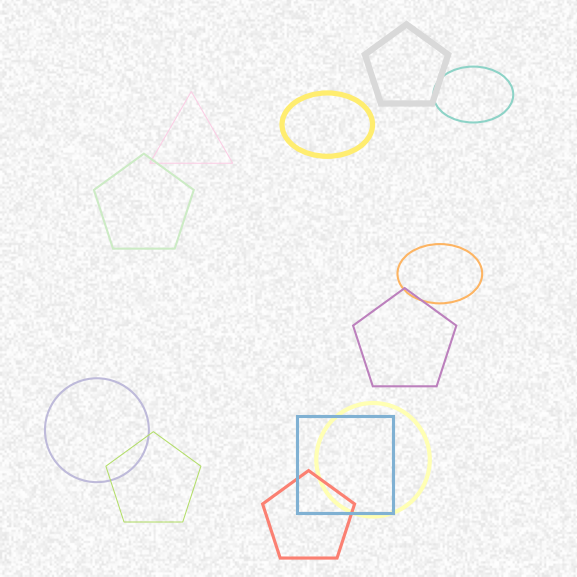[{"shape": "oval", "thickness": 1, "radius": 0.35, "center": [0.82, 0.835]}, {"shape": "circle", "thickness": 2, "radius": 0.49, "center": [0.646, 0.203]}, {"shape": "circle", "thickness": 1, "radius": 0.45, "center": [0.168, 0.254]}, {"shape": "pentagon", "thickness": 1.5, "radius": 0.42, "center": [0.534, 0.101]}, {"shape": "square", "thickness": 1.5, "radius": 0.42, "center": [0.598, 0.195]}, {"shape": "oval", "thickness": 1, "radius": 0.37, "center": [0.762, 0.525]}, {"shape": "pentagon", "thickness": 0.5, "radius": 0.43, "center": [0.266, 0.165]}, {"shape": "triangle", "thickness": 0.5, "radius": 0.41, "center": [0.331, 0.758]}, {"shape": "pentagon", "thickness": 3, "radius": 0.38, "center": [0.704, 0.881]}, {"shape": "pentagon", "thickness": 1, "radius": 0.47, "center": [0.701, 0.406]}, {"shape": "pentagon", "thickness": 1, "radius": 0.45, "center": [0.249, 0.642]}, {"shape": "oval", "thickness": 2.5, "radius": 0.39, "center": [0.567, 0.783]}]